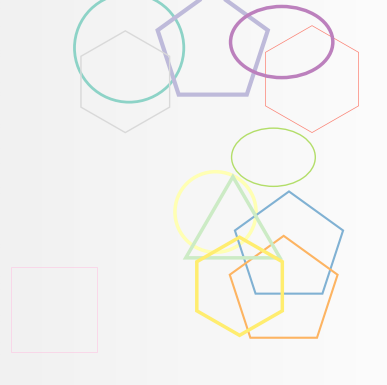[{"shape": "circle", "thickness": 2, "radius": 0.71, "center": [0.333, 0.876]}, {"shape": "circle", "thickness": 2.5, "radius": 0.52, "center": [0.556, 0.449]}, {"shape": "pentagon", "thickness": 3, "radius": 0.75, "center": [0.549, 0.875]}, {"shape": "hexagon", "thickness": 0.5, "radius": 0.69, "center": [0.805, 0.795]}, {"shape": "pentagon", "thickness": 1.5, "radius": 0.73, "center": [0.746, 0.356]}, {"shape": "pentagon", "thickness": 1.5, "radius": 0.73, "center": [0.732, 0.241]}, {"shape": "oval", "thickness": 1, "radius": 0.54, "center": [0.706, 0.592]}, {"shape": "square", "thickness": 0.5, "radius": 0.55, "center": [0.139, 0.197]}, {"shape": "hexagon", "thickness": 1, "radius": 0.66, "center": [0.323, 0.788]}, {"shape": "oval", "thickness": 2.5, "radius": 0.66, "center": [0.727, 0.891]}, {"shape": "triangle", "thickness": 2.5, "radius": 0.7, "center": [0.601, 0.401]}, {"shape": "hexagon", "thickness": 2.5, "radius": 0.64, "center": [0.618, 0.256]}]